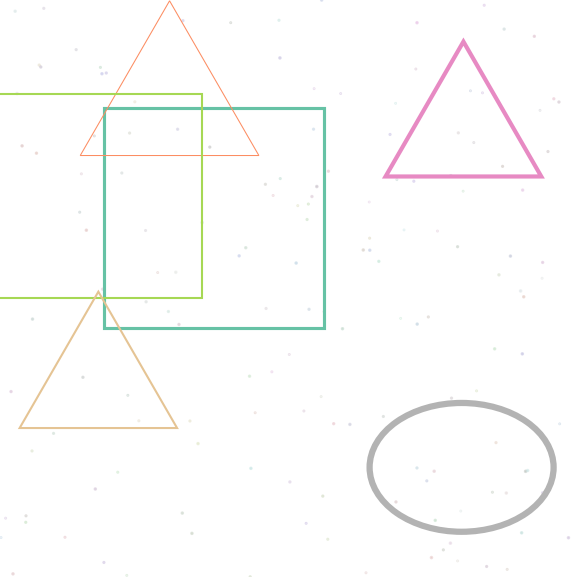[{"shape": "square", "thickness": 1.5, "radius": 0.95, "center": [0.37, 0.622]}, {"shape": "triangle", "thickness": 0.5, "radius": 0.89, "center": [0.294, 0.819]}, {"shape": "triangle", "thickness": 2, "radius": 0.78, "center": [0.802, 0.771]}, {"shape": "square", "thickness": 1, "radius": 0.88, "center": [0.172, 0.659]}, {"shape": "triangle", "thickness": 1, "radius": 0.79, "center": [0.17, 0.337]}, {"shape": "oval", "thickness": 3, "radius": 0.8, "center": [0.799, 0.19]}]